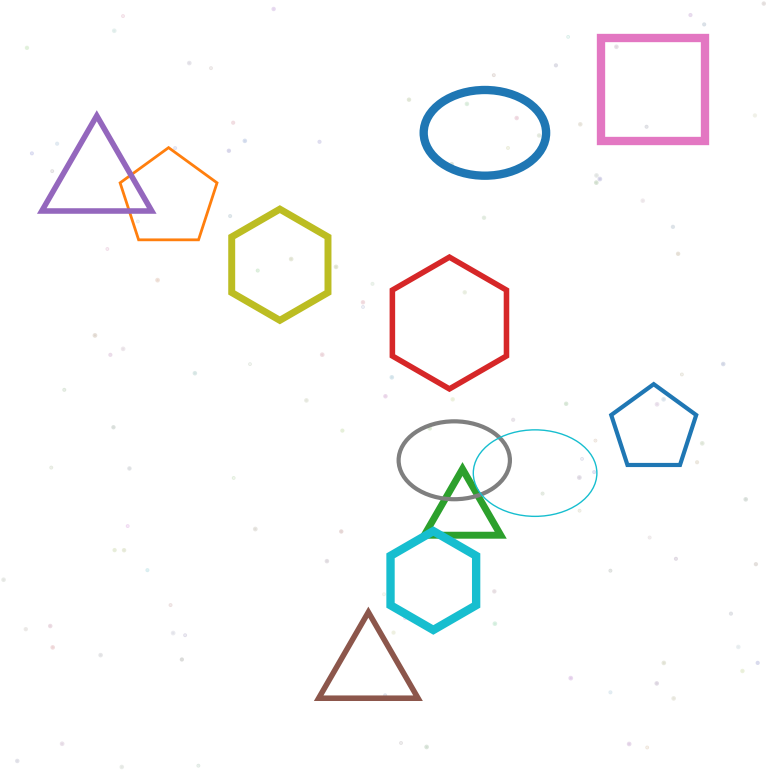[{"shape": "pentagon", "thickness": 1.5, "radius": 0.29, "center": [0.849, 0.443]}, {"shape": "oval", "thickness": 3, "radius": 0.4, "center": [0.63, 0.827]}, {"shape": "pentagon", "thickness": 1, "radius": 0.33, "center": [0.219, 0.742]}, {"shape": "triangle", "thickness": 2.5, "radius": 0.29, "center": [0.601, 0.334]}, {"shape": "hexagon", "thickness": 2, "radius": 0.43, "center": [0.584, 0.58]}, {"shape": "triangle", "thickness": 2, "radius": 0.41, "center": [0.126, 0.767]}, {"shape": "triangle", "thickness": 2, "radius": 0.37, "center": [0.478, 0.13]}, {"shape": "square", "thickness": 3, "radius": 0.34, "center": [0.848, 0.884]}, {"shape": "oval", "thickness": 1.5, "radius": 0.36, "center": [0.59, 0.402]}, {"shape": "hexagon", "thickness": 2.5, "radius": 0.36, "center": [0.363, 0.656]}, {"shape": "hexagon", "thickness": 3, "radius": 0.32, "center": [0.563, 0.246]}, {"shape": "oval", "thickness": 0.5, "radius": 0.4, "center": [0.695, 0.386]}]